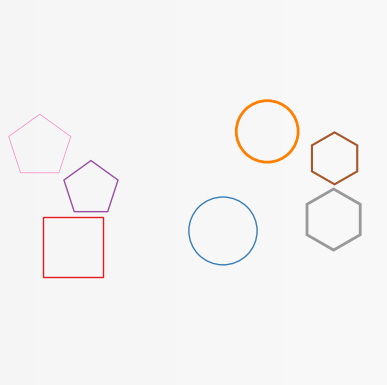[{"shape": "square", "thickness": 1, "radius": 0.39, "center": [0.188, 0.358]}, {"shape": "circle", "thickness": 1, "radius": 0.44, "center": [0.575, 0.4]}, {"shape": "pentagon", "thickness": 1, "radius": 0.37, "center": [0.235, 0.51]}, {"shape": "circle", "thickness": 2, "radius": 0.4, "center": [0.69, 0.659]}, {"shape": "hexagon", "thickness": 1.5, "radius": 0.34, "center": [0.863, 0.589]}, {"shape": "pentagon", "thickness": 0.5, "radius": 0.42, "center": [0.103, 0.619]}, {"shape": "hexagon", "thickness": 2, "radius": 0.4, "center": [0.861, 0.43]}]